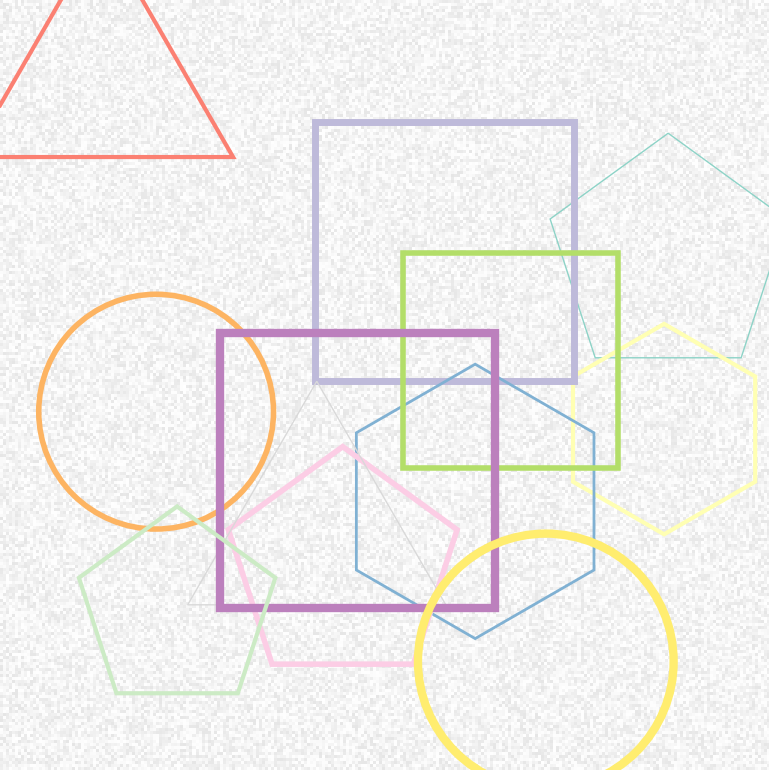[{"shape": "pentagon", "thickness": 0.5, "radius": 0.81, "center": [0.868, 0.666]}, {"shape": "hexagon", "thickness": 1.5, "radius": 0.68, "center": [0.862, 0.443]}, {"shape": "square", "thickness": 2.5, "radius": 0.84, "center": [0.577, 0.673]}, {"shape": "triangle", "thickness": 1.5, "radius": 0.99, "center": [0.132, 0.895]}, {"shape": "hexagon", "thickness": 1, "radius": 0.89, "center": [0.617, 0.349]}, {"shape": "circle", "thickness": 2, "radius": 0.76, "center": [0.203, 0.465]}, {"shape": "square", "thickness": 2, "radius": 0.7, "center": [0.663, 0.531]}, {"shape": "pentagon", "thickness": 2, "radius": 0.78, "center": [0.445, 0.264]}, {"shape": "triangle", "thickness": 0.5, "radius": 0.97, "center": [0.411, 0.311]}, {"shape": "square", "thickness": 3, "radius": 0.89, "center": [0.464, 0.389]}, {"shape": "pentagon", "thickness": 1.5, "radius": 0.67, "center": [0.23, 0.208]}, {"shape": "circle", "thickness": 3, "radius": 0.83, "center": [0.709, 0.141]}]